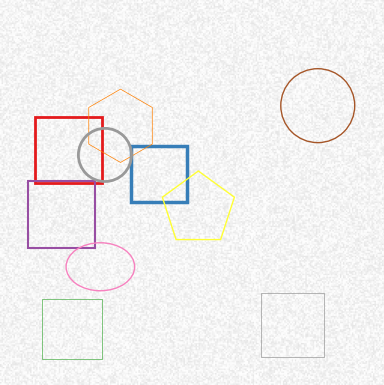[{"shape": "square", "thickness": 2, "radius": 0.43, "center": [0.178, 0.61]}, {"shape": "square", "thickness": 2.5, "radius": 0.37, "center": [0.413, 0.548]}, {"shape": "square", "thickness": 0.5, "radius": 0.39, "center": [0.188, 0.145]}, {"shape": "square", "thickness": 1.5, "radius": 0.44, "center": [0.16, 0.443]}, {"shape": "hexagon", "thickness": 0.5, "radius": 0.48, "center": [0.313, 0.673]}, {"shape": "pentagon", "thickness": 1, "radius": 0.49, "center": [0.515, 0.457]}, {"shape": "circle", "thickness": 1, "radius": 0.48, "center": [0.825, 0.726]}, {"shape": "oval", "thickness": 1, "radius": 0.45, "center": [0.261, 0.307]}, {"shape": "square", "thickness": 0.5, "radius": 0.41, "center": [0.76, 0.156]}, {"shape": "circle", "thickness": 2, "radius": 0.35, "center": [0.273, 0.598]}]